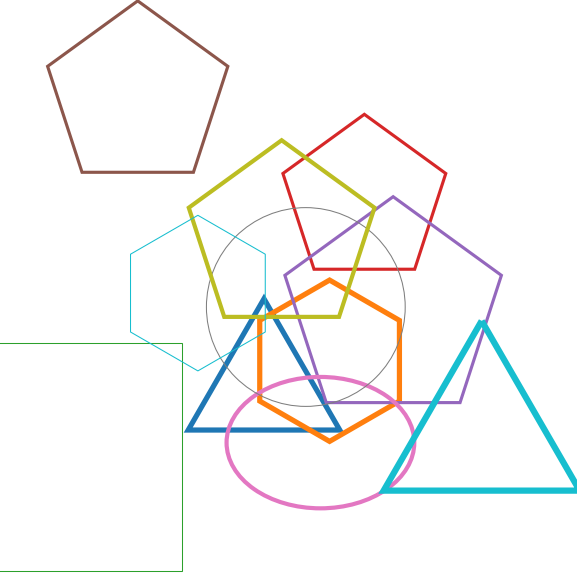[{"shape": "triangle", "thickness": 2.5, "radius": 0.76, "center": [0.457, 0.33]}, {"shape": "hexagon", "thickness": 2.5, "radius": 0.7, "center": [0.571, 0.374]}, {"shape": "square", "thickness": 0.5, "radius": 0.99, "center": [0.118, 0.208]}, {"shape": "pentagon", "thickness": 1.5, "radius": 0.74, "center": [0.631, 0.653]}, {"shape": "pentagon", "thickness": 1.5, "radius": 0.99, "center": [0.681, 0.461]}, {"shape": "pentagon", "thickness": 1.5, "radius": 0.82, "center": [0.238, 0.834]}, {"shape": "oval", "thickness": 2, "radius": 0.81, "center": [0.555, 0.233]}, {"shape": "circle", "thickness": 0.5, "radius": 0.86, "center": [0.53, 0.468]}, {"shape": "pentagon", "thickness": 2, "radius": 0.85, "center": [0.488, 0.587]}, {"shape": "hexagon", "thickness": 0.5, "radius": 0.67, "center": [0.343, 0.492]}, {"shape": "triangle", "thickness": 3, "radius": 0.98, "center": [0.834, 0.248]}]